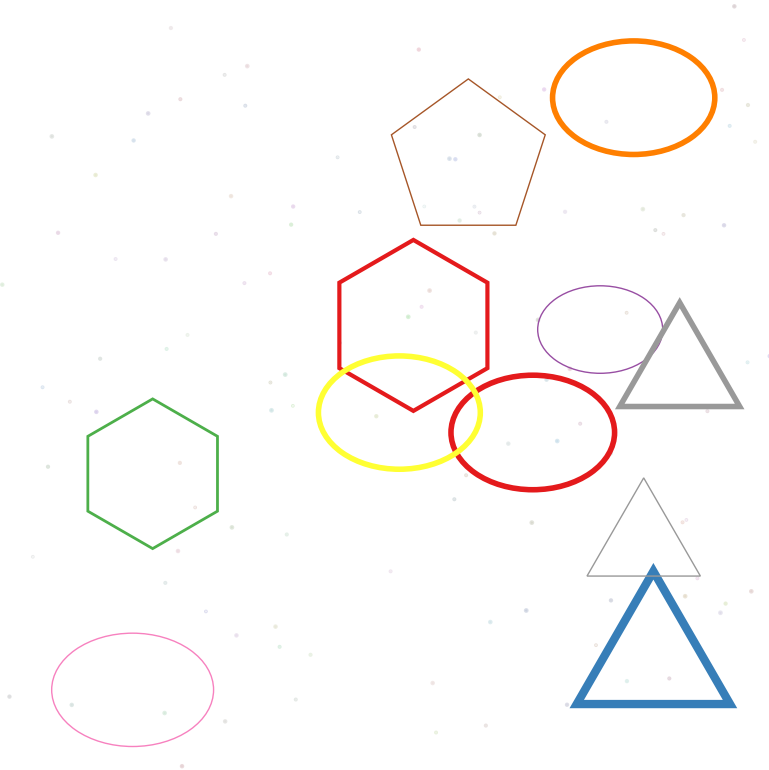[{"shape": "oval", "thickness": 2, "radius": 0.53, "center": [0.692, 0.438]}, {"shape": "hexagon", "thickness": 1.5, "radius": 0.56, "center": [0.537, 0.577]}, {"shape": "triangle", "thickness": 3, "radius": 0.57, "center": [0.849, 0.143]}, {"shape": "hexagon", "thickness": 1, "radius": 0.49, "center": [0.198, 0.385]}, {"shape": "oval", "thickness": 0.5, "radius": 0.41, "center": [0.779, 0.572]}, {"shape": "oval", "thickness": 2, "radius": 0.53, "center": [0.823, 0.873]}, {"shape": "oval", "thickness": 2, "radius": 0.53, "center": [0.519, 0.464]}, {"shape": "pentagon", "thickness": 0.5, "radius": 0.53, "center": [0.608, 0.792]}, {"shape": "oval", "thickness": 0.5, "radius": 0.53, "center": [0.172, 0.104]}, {"shape": "triangle", "thickness": 0.5, "radius": 0.43, "center": [0.836, 0.294]}, {"shape": "triangle", "thickness": 2, "radius": 0.45, "center": [0.883, 0.517]}]